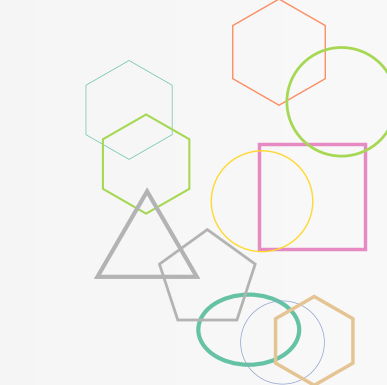[{"shape": "oval", "thickness": 3, "radius": 0.65, "center": [0.642, 0.144]}, {"shape": "hexagon", "thickness": 0.5, "radius": 0.64, "center": [0.333, 0.714]}, {"shape": "hexagon", "thickness": 1, "radius": 0.69, "center": [0.72, 0.865]}, {"shape": "circle", "thickness": 0.5, "radius": 0.54, "center": [0.729, 0.11]}, {"shape": "square", "thickness": 2.5, "radius": 0.68, "center": [0.805, 0.489]}, {"shape": "hexagon", "thickness": 1.5, "radius": 0.64, "center": [0.377, 0.574]}, {"shape": "circle", "thickness": 2, "radius": 0.71, "center": [0.881, 0.736]}, {"shape": "circle", "thickness": 1, "radius": 0.65, "center": [0.676, 0.477]}, {"shape": "hexagon", "thickness": 2.5, "radius": 0.58, "center": [0.811, 0.114]}, {"shape": "pentagon", "thickness": 2, "radius": 0.65, "center": [0.535, 0.274]}, {"shape": "triangle", "thickness": 3, "radius": 0.74, "center": [0.38, 0.355]}]